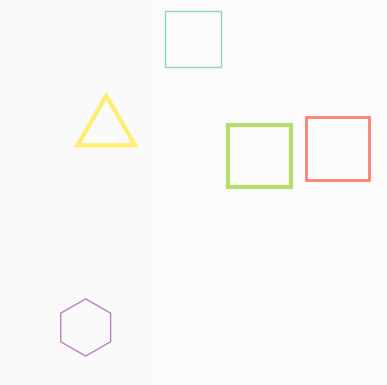[{"shape": "square", "thickness": 1, "radius": 0.36, "center": [0.499, 0.898]}, {"shape": "square", "thickness": 2, "radius": 0.41, "center": [0.871, 0.614]}, {"shape": "square", "thickness": 3, "radius": 0.41, "center": [0.67, 0.594]}, {"shape": "hexagon", "thickness": 1, "radius": 0.37, "center": [0.221, 0.149]}, {"shape": "triangle", "thickness": 3, "radius": 0.43, "center": [0.274, 0.665]}]